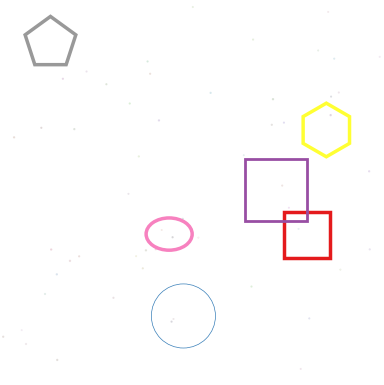[{"shape": "square", "thickness": 2.5, "radius": 0.3, "center": [0.798, 0.39]}, {"shape": "circle", "thickness": 0.5, "radius": 0.42, "center": [0.476, 0.179]}, {"shape": "square", "thickness": 2, "radius": 0.4, "center": [0.717, 0.506]}, {"shape": "hexagon", "thickness": 2.5, "radius": 0.35, "center": [0.848, 0.662]}, {"shape": "oval", "thickness": 2.5, "radius": 0.3, "center": [0.439, 0.392]}, {"shape": "pentagon", "thickness": 2.5, "radius": 0.35, "center": [0.131, 0.888]}]